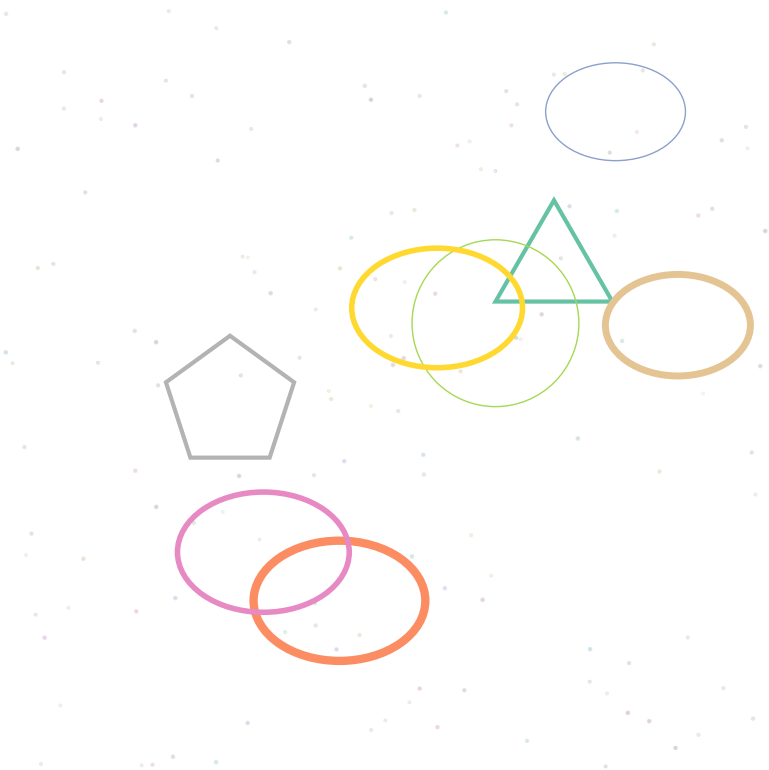[{"shape": "triangle", "thickness": 1.5, "radius": 0.44, "center": [0.719, 0.652]}, {"shape": "oval", "thickness": 3, "radius": 0.56, "center": [0.441, 0.22]}, {"shape": "oval", "thickness": 0.5, "radius": 0.45, "center": [0.799, 0.855]}, {"shape": "oval", "thickness": 2, "radius": 0.56, "center": [0.342, 0.283]}, {"shape": "circle", "thickness": 0.5, "radius": 0.54, "center": [0.643, 0.58]}, {"shape": "oval", "thickness": 2, "radius": 0.55, "center": [0.568, 0.6]}, {"shape": "oval", "thickness": 2.5, "radius": 0.47, "center": [0.88, 0.578]}, {"shape": "pentagon", "thickness": 1.5, "radius": 0.44, "center": [0.299, 0.476]}]